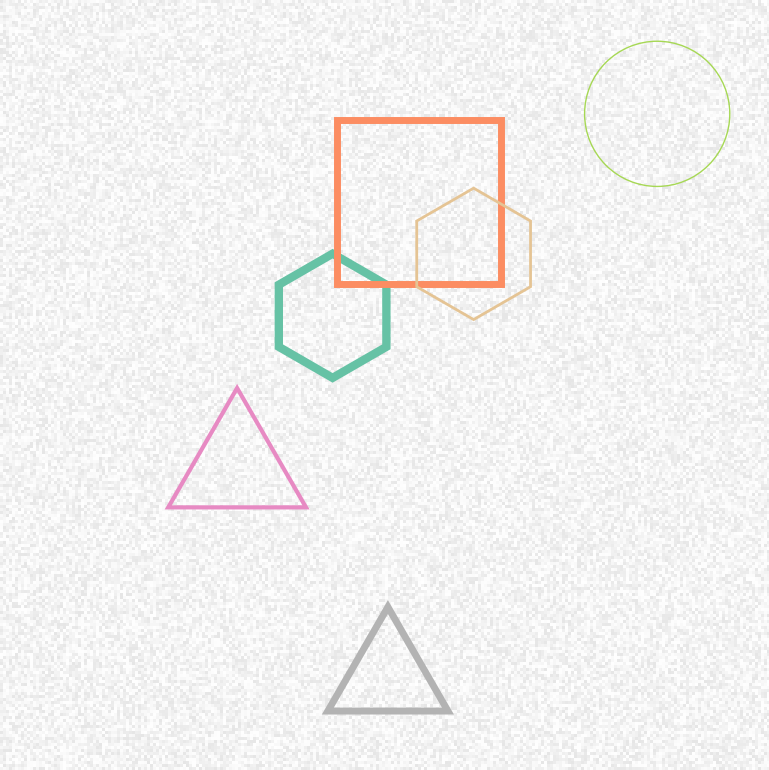[{"shape": "hexagon", "thickness": 3, "radius": 0.4, "center": [0.432, 0.59]}, {"shape": "square", "thickness": 2.5, "radius": 0.53, "center": [0.544, 0.738]}, {"shape": "triangle", "thickness": 1.5, "radius": 0.52, "center": [0.308, 0.393]}, {"shape": "circle", "thickness": 0.5, "radius": 0.47, "center": [0.853, 0.852]}, {"shape": "hexagon", "thickness": 1, "radius": 0.43, "center": [0.615, 0.67]}, {"shape": "triangle", "thickness": 2.5, "radius": 0.45, "center": [0.504, 0.122]}]